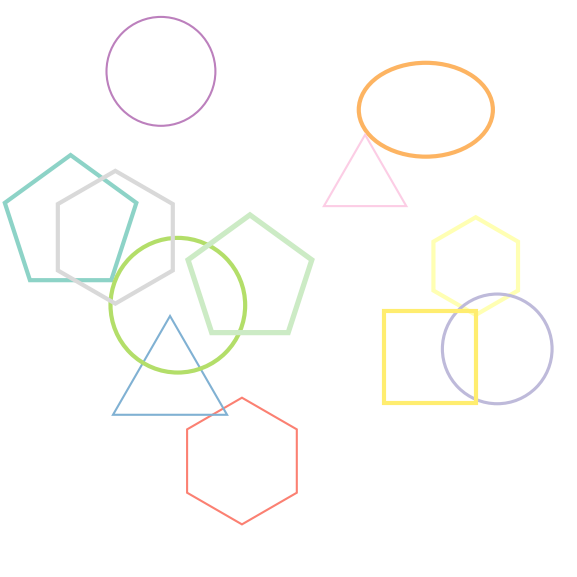[{"shape": "pentagon", "thickness": 2, "radius": 0.6, "center": [0.122, 0.611]}, {"shape": "hexagon", "thickness": 2, "radius": 0.42, "center": [0.824, 0.538]}, {"shape": "circle", "thickness": 1.5, "radius": 0.47, "center": [0.861, 0.395]}, {"shape": "hexagon", "thickness": 1, "radius": 0.55, "center": [0.419, 0.201]}, {"shape": "triangle", "thickness": 1, "radius": 0.57, "center": [0.294, 0.338]}, {"shape": "oval", "thickness": 2, "radius": 0.58, "center": [0.737, 0.809]}, {"shape": "circle", "thickness": 2, "radius": 0.58, "center": [0.308, 0.471]}, {"shape": "triangle", "thickness": 1, "radius": 0.41, "center": [0.632, 0.683]}, {"shape": "hexagon", "thickness": 2, "radius": 0.57, "center": [0.2, 0.588]}, {"shape": "circle", "thickness": 1, "radius": 0.47, "center": [0.279, 0.876]}, {"shape": "pentagon", "thickness": 2.5, "radius": 0.56, "center": [0.433, 0.514]}, {"shape": "square", "thickness": 2, "radius": 0.4, "center": [0.745, 0.381]}]